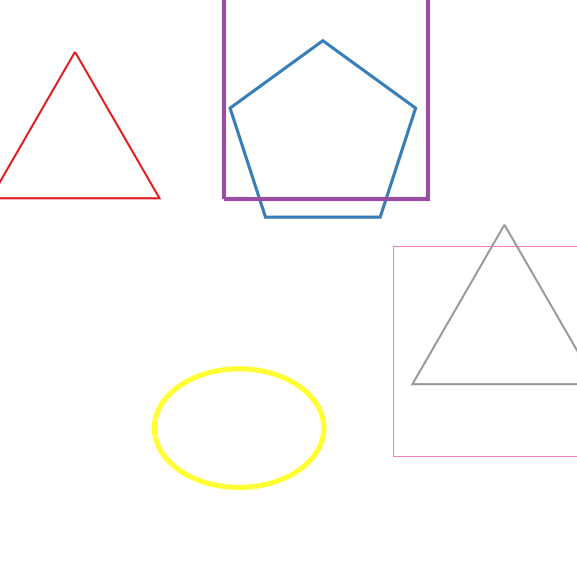[{"shape": "triangle", "thickness": 1, "radius": 0.84, "center": [0.13, 0.74]}, {"shape": "pentagon", "thickness": 1.5, "radius": 0.84, "center": [0.559, 0.76]}, {"shape": "square", "thickness": 2, "radius": 0.88, "center": [0.565, 0.83]}, {"shape": "oval", "thickness": 2.5, "radius": 0.73, "center": [0.414, 0.258]}, {"shape": "square", "thickness": 0.5, "radius": 0.91, "center": [0.863, 0.391]}, {"shape": "triangle", "thickness": 1, "radius": 0.92, "center": [0.874, 0.426]}]